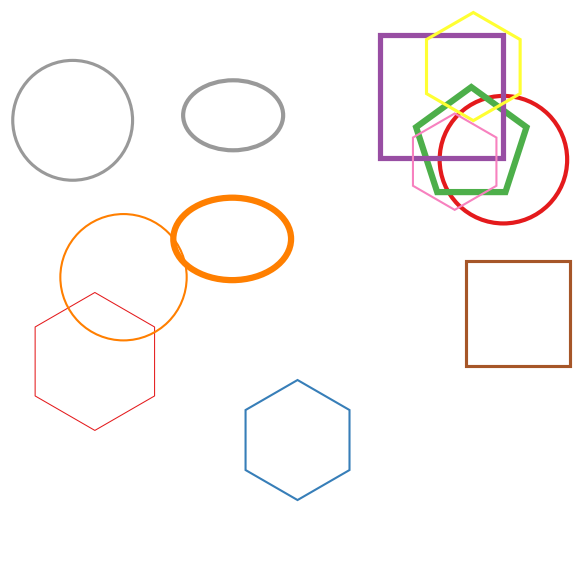[{"shape": "circle", "thickness": 2, "radius": 0.55, "center": [0.872, 0.723]}, {"shape": "hexagon", "thickness": 0.5, "radius": 0.6, "center": [0.164, 0.373]}, {"shape": "hexagon", "thickness": 1, "radius": 0.52, "center": [0.515, 0.237]}, {"shape": "pentagon", "thickness": 3, "radius": 0.5, "center": [0.816, 0.748]}, {"shape": "square", "thickness": 2.5, "radius": 0.53, "center": [0.765, 0.832]}, {"shape": "circle", "thickness": 1, "radius": 0.55, "center": [0.214, 0.519]}, {"shape": "oval", "thickness": 3, "radius": 0.51, "center": [0.402, 0.585]}, {"shape": "hexagon", "thickness": 1.5, "radius": 0.47, "center": [0.82, 0.884]}, {"shape": "square", "thickness": 1.5, "radius": 0.45, "center": [0.897, 0.456]}, {"shape": "hexagon", "thickness": 1, "radius": 0.42, "center": [0.787, 0.719]}, {"shape": "circle", "thickness": 1.5, "radius": 0.52, "center": [0.126, 0.791]}, {"shape": "oval", "thickness": 2, "radius": 0.43, "center": [0.404, 0.8]}]